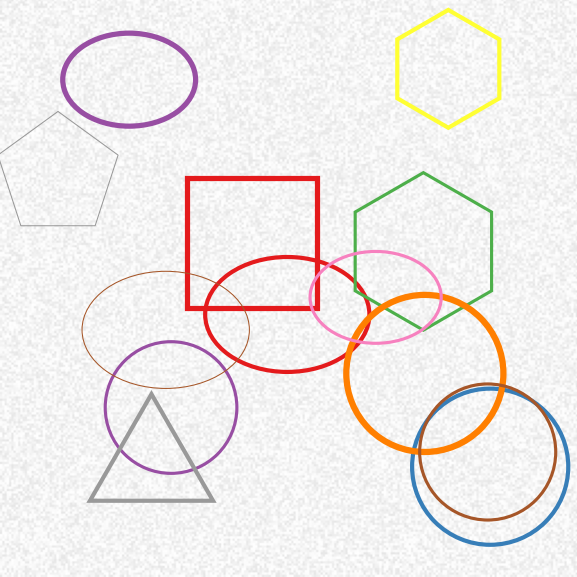[{"shape": "square", "thickness": 2.5, "radius": 0.56, "center": [0.436, 0.579]}, {"shape": "oval", "thickness": 2, "radius": 0.71, "center": [0.497, 0.455]}, {"shape": "circle", "thickness": 2, "radius": 0.68, "center": [0.849, 0.191]}, {"shape": "hexagon", "thickness": 1.5, "radius": 0.68, "center": [0.733, 0.564]}, {"shape": "circle", "thickness": 1.5, "radius": 0.57, "center": [0.296, 0.293]}, {"shape": "oval", "thickness": 2.5, "radius": 0.58, "center": [0.224, 0.861]}, {"shape": "circle", "thickness": 3, "radius": 0.68, "center": [0.736, 0.352]}, {"shape": "hexagon", "thickness": 2, "radius": 0.51, "center": [0.776, 0.88]}, {"shape": "oval", "thickness": 0.5, "radius": 0.72, "center": [0.287, 0.428]}, {"shape": "circle", "thickness": 1.5, "radius": 0.59, "center": [0.844, 0.216]}, {"shape": "oval", "thickness": 1.5, "radius": 0.57, "center": [0.65, 0.484]}, {"shape": "triangle", "thickness": 2, "radius": 0.62, "center": [0.262, 0.194]}, {"shape": "pentagon", "thickness": 0.5, "radius": 0.55, "center": [0.1, 0.697]}]